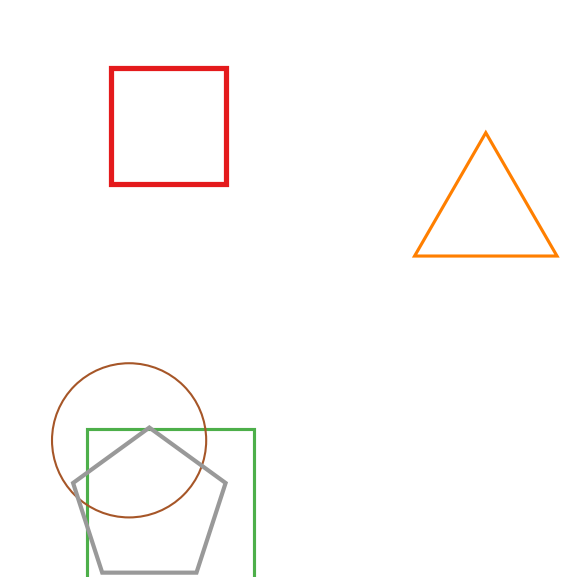[{"shape": "square", "thickness": 2.5, "radius": 0.5, "center": [0.292, 0.781]}, {"shape": "square", "thickness": 1.5, "radius": 0.72, "center": [0.295, 0.112]}, {"shape": "triangle", "thickness": 1.5, "radius": 0.71, "center": [0.841, 0.627]}, {"shape": "circle", "thickness": 1, "radius": 0.67, "center": [0.224, 0.237]}, {"shape": "pentagon", "thickness": 2, "radius": 0.69, "center": [0.259, 0.12]}]